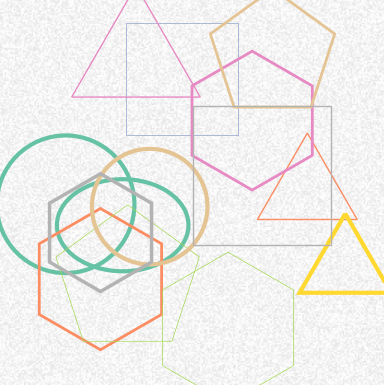[{"shape": "circle", "thickness": 3, "radius": 0.89, "center": [0.17, 0.469]}, {"shape": "oval", "thickness": 3, "radius": 0.85, "center": [0.319, 0.415]}, {"shape": "triangle", "thickness": 1, "radius": 0.75, "center": [0.798, 0.505]}, {"shape": "hexagon", "thickness": 2, "radius": 0.92, "center": [0.261, 0.275]}, {"shape": "square", "thickness": 0.5, "radius": 0.73, "center": [0.472, 0.795]}, {"shape": "triangle", "thickness": 1, "radius": 0.96, "center": [0.353, 0.844]}, {"shape": "hexagon", "thickness": 2, "radius": 0.9, "center": [0.655, 0.687]}, {"shape": "pentagon", "thickness": 0.5, "radius": 0.98, "center": [0.332, 0.272]}, {"shape": "hexagon", "thickness": 0.5, "radius": 0.98, "center": [0.592, 0.149]}, {"shape": "triangle", "thickness": 3, "radius": 0.69, "center": [0.897, 0.308]}, {"shape": "pentagon", "thickness": 2, "radius": 0.85, "center": [0.708, 0.859]}, {"shape": "circle", "thickness": 3, "radius": 0.75, "center": [0.389, 0.463]}, {"shape": "square", "thickness": 1, "radius": 0.9, "center": [0.68, 0.545]}, {"shape": "hexagon", "thickness": 2.5, "radius": 0.76, "center": [0.261, 0.396]}]